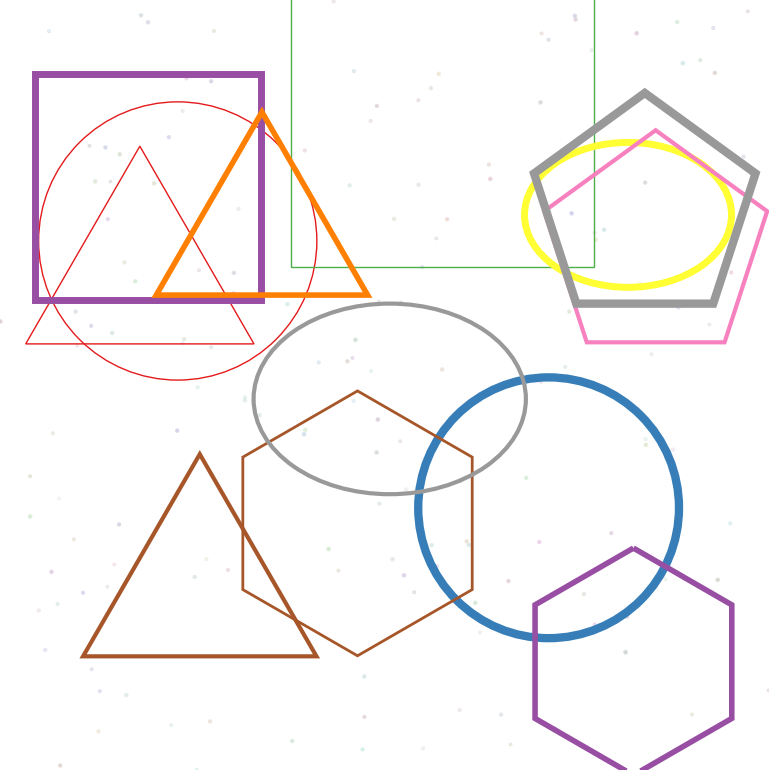[{"shape": "circle", "thickness": 0.5, "radius": 0.9, "center": [0.231, 0.687]}, {"shape": "triangle", "thickness": 0.5, "radius": 0.86, "center": [0.182, 0.639]}, {"shape": "circle", "thickness": 3, "radius": 0.85, "center": [0.712, 0.341]}, {"shape": "square", "thickness": 0.5, "radius": 0.98, "center": [0.574, 0.849]}, {"shape": "square", "thickness": 2.5, "radius": 0.73, "center": [0.193, 0.757]}, {"shape": "hexagon", "thickness": 2, "radius": 0.74, "center": [0.823, 0.141]}, {"shape": "triangle", "thickness": 2, "radius": 0.79, "center": [0.34, 0.696]}, {"shape": "oval", "thickness": 2.5, "radius": 0.67, "center": [0.816, 0.721]}, {"shape": "hexagon", "thickness": 1, "radius": 0.86, "center": [0.464, 0.32]}, {"shape": "triangle", "thickness": 1.5, "radius": 0.88, "center": [0.259, 0.235]}, {"shape": "pentagon", "thickness": 1.5, "radius": 0.76, "center": [0.852, 0.679]}, {"shape": "oval", "thickness": 1.5, "radius": 0.88, "center": [0.506, 0.482]}, {"shape": "pentagon", "thickness": 3, "radius": 0.76, "center": [0.837, 0.728]}]